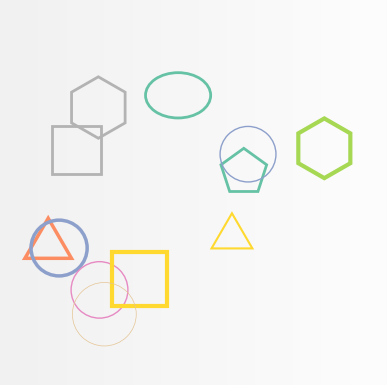[{"shape": "oval", "thickness": 2, "radius": 0.42, "center": [0.46, 0.752]}, {"shape": "pentagon", "thickness": 2, "radius": 0.31, "center": [0.629, 0.553]}, {"shape": "triangle", "thickness": 2.5, "radius": 0.35, "center": [0.124, 0.364]}, {"shape": "circle", "thickness": 1, "radius": 0.36, "center": [0.64, 0.6]}, {"shape": "circle", "thickness": 2.5, "radius": 0.36, "center": [0.153, 0.356]}, {"shape": "circle", "thickness": 1, "radius": 0.37, "center": [0.257, 0.247]}, {"shape": "hexagon", "thickness": 3, "radius": 0.39, "center": [0.837, 0.615]}, {"shape": "triangle", "thickness": 1.5, "radius": 0.3, "center": [0.599, 0.385]}, {"shape": "square", "thickness": 3, "radius": 0.35, "center": [0.361, 0.275]}, {"shape": "circle", "thickness": 0.5, "radius": 0.41, "center": [0.269, 0.184]}, {"shape": "square", "thickness": 2, "radius": 0.32, "center": [0.197, 0.611]}, {"shape": "hexagon", "thickness": 2, "radius": 0.4, "center": [0.254, 0.721]}]